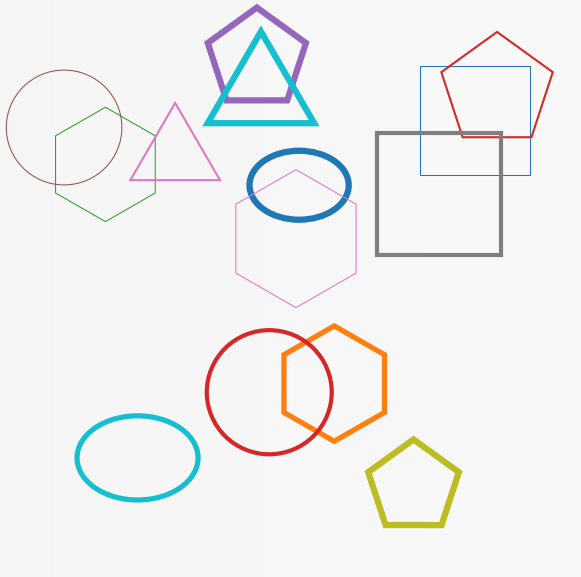[{"shape": "oval", "thickness": 3, "radius": 0.43, "center": [0.515, 0.678]}, {"shape": "square", "thickness": 0.5, "radius": 0.47, "center": [0.817, 0.791]}, {"shape": "hexagon", "thickness": 2.5, "radius": 0.5, "center": [0.575, 0.335]}, {"shape": "hexagon", "thickness": 0.5, "radius": 0.5, "center": [0.181, 0.714]}, {"shape": "pentagon", "thickness": 1, "radius": 0.5, "center": [0.855, 0.843]}, {"shape": "circle", "thickness": 2, "radius": 0.54, "center": [0.463, 0.32]}, {"shape": "pentagon", "thickness": 3, "radius": 0.44, "center": [0.442, 0.897]}, {"shape": "circle", "thickness": 0.5, "radius": 0.5, "center": [0.11, 0.778]}, {"shape": "hexagon", "thickness": 0.5, "radius": 0.6, "center": [0.509, 0.586]}, {"shape": "triangle", "thickness": 1, "radius": 0.45, "center": [0.301, 0.732]}, {"shape": "square", "thickness": 2, "radius": 0.53, "center": [0.755, 0.663]}, {"shape": "pentagon", "thickness": 3, "radius": 0.41, "center": [0.711, 0.156]}, {"shape": "triangle", "thickness": 3, "radius": 0.53, "center": [0.449, 0.839]}, {"shape": "oval", "thickness": 2.5, "radius": 0.52, "center": [0.237, 0.206]}]